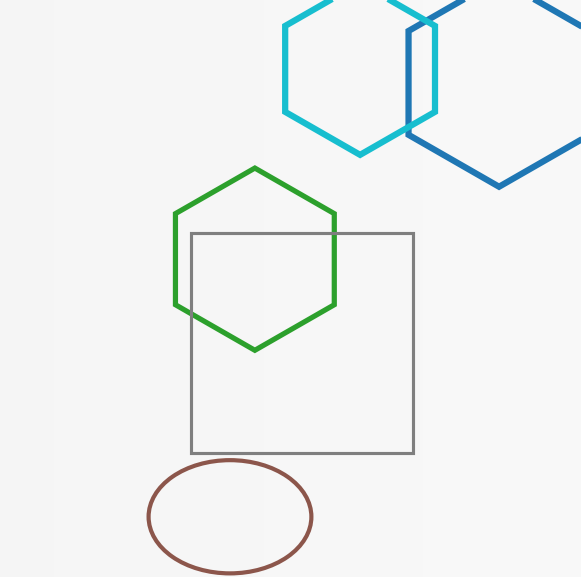[{"shape": "hexagon", "thickness": 3, "radius": 0.9, "center": [0.859, 0.856]}, {"shape": "hexagon", "thickness": 2.5, "radius": 0.79, "center": [0.438, 0.55]}, {"shape": "oval", "thickness": 2, "radius": 0.7, "center": [0.396, 0.104]}, {"shape": "square", "thickness": 1.5, "radius": 0.96, "center": [0.519, 0.405]}, {"shape": "hexagon", "thickness": 3, "radius": 0.74, "center": [0.62, 0.88]}]